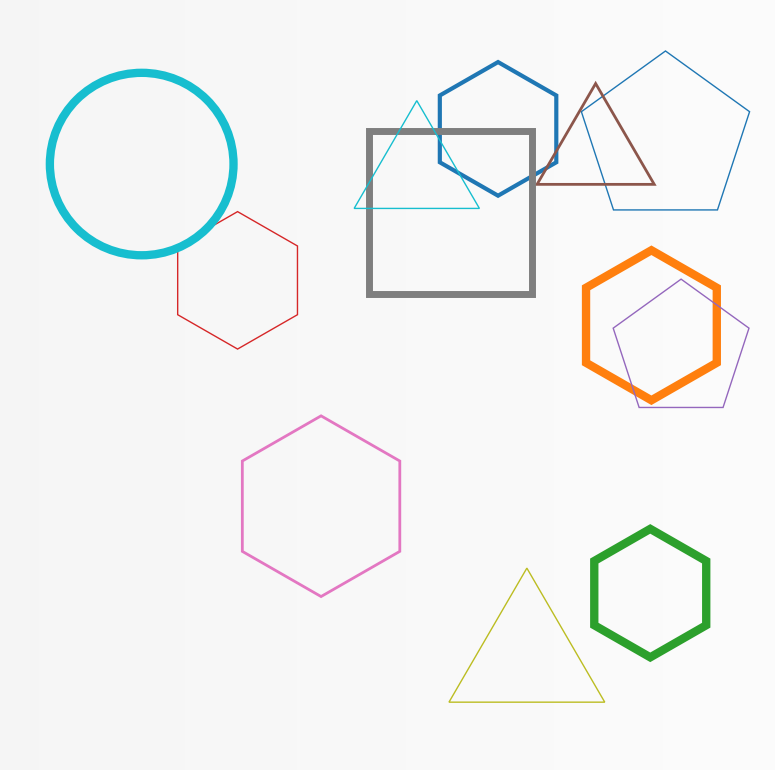[{"shape": "hexagon", "thickness": 1.5, "radius": 0.43, "center": [0.643, 0.833]}, {"shape": "pentagon", "thickness": 0.5, "radius": 0.57, "center": [0.859, 0.82]}, {"shape": "hexagon", "thickness": 3, "radius": 0.49, "center": [0.841, 0.578]}, {"shape": "hexagon", "thickness": 3, "radius": 0.42, "center": [0.839, 0.23]}, {"shape": "hexagon", "thickness": 0.5, "radius": 0.45, "center": [0.307, 0.636]}, {"shape": "pentagon", "thickness": 0.5, "radius": 0.46, "center": [0.879, 0.545]}, {"shape": "triangle", "thickness": 1, "radius": 0.44, "center": [0.769, 0.804]}, {"shape": "hexagon", "thickness": 1, "radius": 0.59, "center": [0.414, 0.343]}, {"shape": "square", "thickness": 2.5, "radius": 0.53, "center": [0.582, 0.724]}, {"shape": "triangle", "thickness": 0.5, "radius": 0.58, "center": [0.68, 0.146]}, {"shape": "circle", "thickness": 3, "radius": 0.59, "center": [0.183, 0.787]}, {"shape": "triangle", "thickness": 0.5, "radius": 0.47, "center": [0.538, 0.776]}]